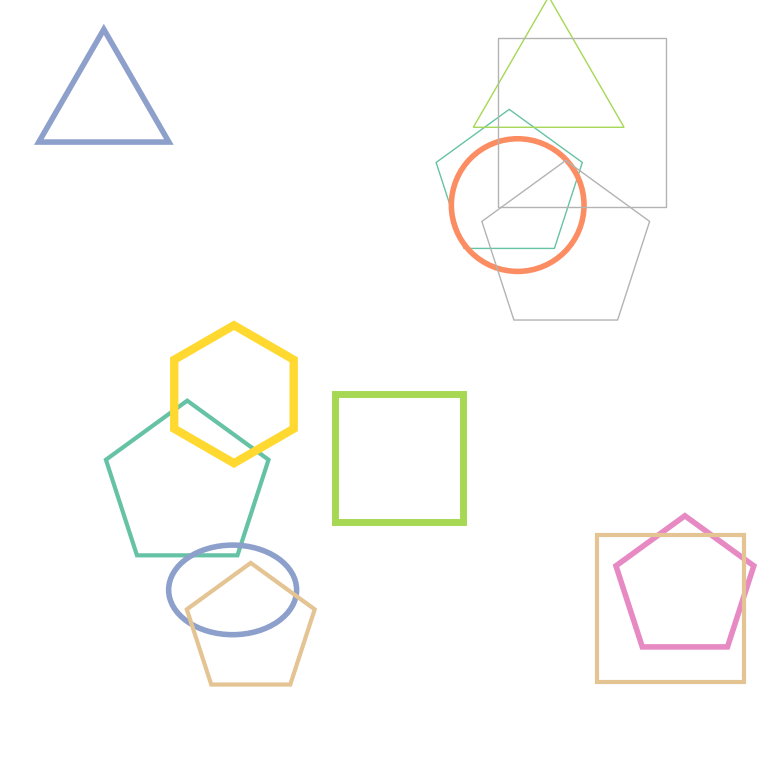[{"shape": "pentagon", "thickness": 0.5, "radius": 0.5, "center": [0.661, 0.758]}, {"shape": "pentagon", "thickness": 1.5, "radius": 0.56, "center": [0.243, 0.369]}, {"shape": "circle", "thickness": 2, "radius": 0.43, "center": [0.672, 0.734]}, {"shape": "triangle", "thickness": 2, "radius": 0.49, "center": [0.135, 0.864]}, {"shape": "oval", "thickness": 2, "radius": 0.42, "center": [0.302, 0.234]}, {"shape": "pentagon", "thickness": 2, "radius": 0.47, "center": [0.889, 0.236]}, {"shape": "square", "thickness": 2.5, "radius": 0.42, "center": [0.518, 0.405]}, {"shape": "triangle", "thickness": 0.5, "radius": 0.57, "center": [0.713, 0.891]}, {"shape": "hexagon", "thickness": 3, "radius": 0.45, "center": [0.304, 0.488]}, {"shape": "square", "thickness": 1.5, "radius": 0.48, "center": [0.871, 0.209]}, {"shape": "pentagon", "thickness": 1.5, "radius": 0.44, "center": [0.326, 0.182]}, {"shape": "pentagon", "thickness": 0.5, "radius": 0.57, "center": [0.735, 0.677]}, {"shape": "square", "thickness": 0.5, "radius": 0.55, "center": [0.756, 0.841]}]